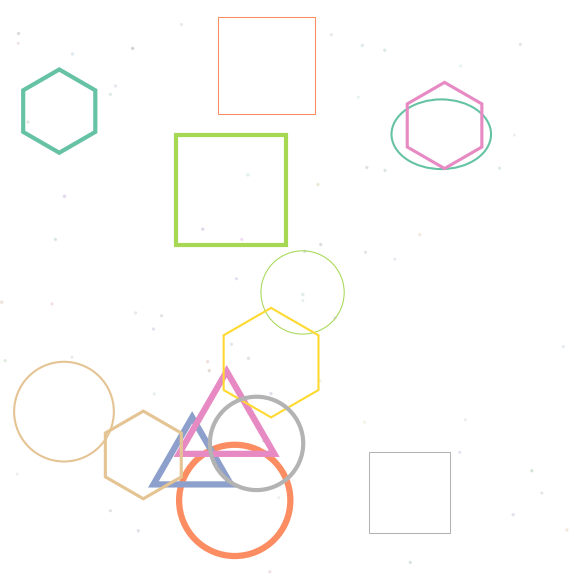[{"shape": "oval", "thickness": 1, "radius": 0.43, "center": [0.764, 0.767]}, {"shape": "hexagon", "thickness": 2, "radius": 0.36, "center": [0.103, 0.807]}, {"shape": "circle", "thickness": 3, "radius": 0.48, "center": [0.406, 0.133]}, {"shape": "square", "thickness": 0.5, "radius": 0.42, "center": [0.461, 0.885]}, {"shape": "triangle", "thickness": 3, "radius": 0.39, "center": [0.333, 0.199]}, {"shape": "triangle", "thickness": 3, "radius": 0.48, "center": [0.393, 0.261]}, {"shape": "hexagon", "thickness": 1.5, "radius": 0.37, "center": [0.77, 0.782]}, {"shape": "circle", "thickness": 0.5, "radius": 0.36, "center": [0.524, 0.493]}, {"shape": "square", "thickness": 2, "radius": 0.47, "center": [0.4, 0.67]}, {"shape": "hexagon", "thickness": 1, "radius": 0.47, "center": [0.469, 0.371]}, {"shape": "circle", "thickness": 1, "radius": 0.43, "center": [0.111, 0.286]}, {"shape": "hexagon", "thickness": 1.5, "radius": 0.38, "center": [0.248, 0.211]}, {"shape": "circle", "thickness": 2, "radius": 0.4, "center": [0.444, 0.231]}, {"shape": "square", "thickness": 0.5, "radius": 0.35, "center": [0.708, 0.147]}]